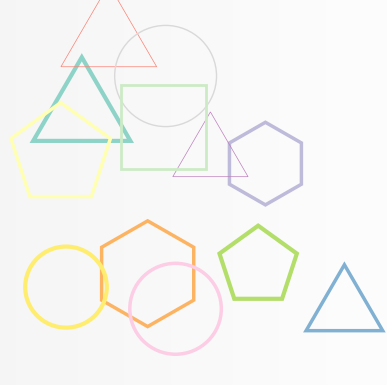[{"shape": "triangle", "thickness": 3, "radius": 0.72, "center": [0.211, 0.706]}, {"shape": "pentagon", "thickness": 2.5, "radius": 0.67, "center": [0.157, 0.598]}, {"shape": "hexagon", "thickness": 2.5, "radius": 0.54, "center": [0.685, 0.575]}, {"shape": "triangle", "thickness": 0.5, "radius": 0.71, "center": [0.281, 0.898]}, {"shape": "triangle", "thickness": 2.5, "radius": 0.57, "center": [0.889, 0.198]}, {"shape": "hexagon", "thickness": 2.5, "radius": 0.69, "center": [0.381, 0.289]}, {"shape": "pentagon", "thickness": 3, "radius": 0.52, "center": [0.666, 0.309]}, {"shape": "circle", "thickness": 2.5, "radius": 0.59, "center": [0.453, 0.198]}, {"shape": "circle", "thickness": 1, "radius": 0.66, "center": [0.427, 0.803]}, {"shape": "triangle", "thickness": 0.5, "radius": 0.56, "center": [0.543, 0.597]}, {"shape": "square", "thickness": 2, "radius": 0.54, "center": [0.422, 0.671]}, {"shape": "circle", "thickness": 3, "radius": 0.53, "center": [0.17, 0.254]}]